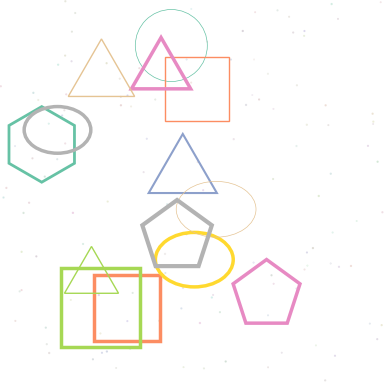[{"shape": "hexagon", "thickness": 2, "radius": 0.49, "center": [0.108, 0.625]}, {"shape": "circle", "thickness": 0.5, "radius": 0.47, "center": [0.445, 0.882]}, {"shape": "square", "thickness": 1, "radius": 0.42, "center": [0.511, 0.77]}, {"shape": "square", "thickness": 2.5, "radius": 0.43, "center": [0.33, 0.201]}, {"shape": "triangle", "thickness": 1.5, "radius": 0.51, "center": [0.475, 0.55]}, {"shape": "pentagon", "thickness": 2.5, "radius": 0.46, "center": [0.692, 0.235]}, {"shape": "triangle", "thickness": 2.5, "radius": 0.44, "center": [0.418, 0.814]}, {"shape": "square", "thickness": 2.5, "radius": 0.51, "center": [0.261, 0.202]}, {"shape": "triangle", "thickness": 1, "radius": 0.41, "center": [0.238, 0.279]}, {"shape": "oval", "thickness": 2.5, "radius": 0.51, "center": [0.505, 0.326]}, {"shape": "triangle", "thickness": 1, "radius": 0.5, "center": [0.264, 0.799]}, {"shape": "oval", "thickness": 0.5, "radius": 0.52, "center": [0.561, 0.456]}, {"shape": "oval", "thickness": 2.5, "radius": 0.43, "center": [0.149, 0.663]}, {"shape": "pentagon", "thickness": 3, "radius": 0.47, "center": [0.46, 0.386]}]